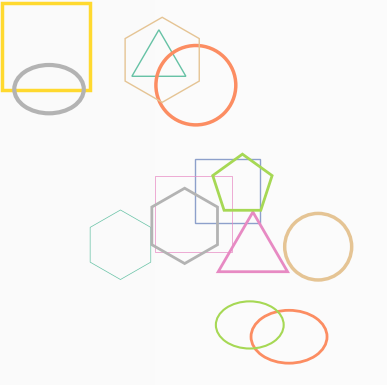[{"shape": "hexagon", "thickness": 0.5, "radius": 0.45, "center": [0.311, 0.364]}, {"shape": "triangle", "thickness": 1, "radius": 0.4, "center": [0.41, 0.842]}, {"shape": "circle", "thickness": 2.5, "radius": 0.52, "center": [0.505, 0.779]}, {"shape": "oval", "thickness": 2, "radius": 0.49, "center": [0.746, 0.125]}, {"shape": "square", "thickness": 1, "radius": 0.42, "center": [0.587, 0.505]}, {"shape": "triangle", "thickness": 2, "radius": 0.52, "center": [0.653, 0.346]}, {"shape": "square", "thickness": 0.5, "radius": 0.49, "center": [0.499, 0.445]}, {"shape": "pentagon", "thickness": 2, "radius": 0.4, "center": [0.626, 0.519]}, {"shape": "oval", "thickness": 1.5, "radius": 0.44, "center": [0.645, 0.156]}, {"shape": "square", "thickness": 2.5, "radius": 0.56, "center": [0.118, 0.88]}, {"shape": "hexagon", "thickness": 1, "radius": 0.55, "center": [0.419, 0.845]}, {"shape": "circle", "thickness": 2.5, "radius": 0.43, "center": [0.821, 0.359]}, {"shape": "hexagon", "thickness": 2, "radius": 0.49, "center": [0.477, 0.413]}, {"shape": "oval", "thickness": 3, "radius": 0.45, "center": [0.127, 0.768]}]